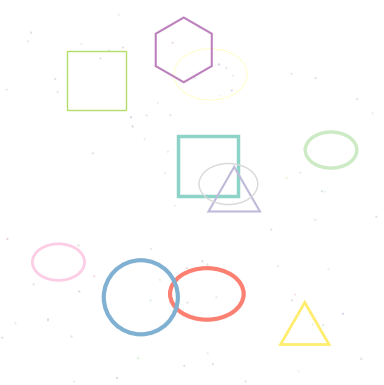[{"shape": "square", "thickness": 2.5, "radius": 0.39, "center": [0.54, 0.569]}, {"shape": "oval", "thickness": 0.5, "radius": 0.48, "center": [0.547, 0.807]}, {"shape": "triangle", "thickness": 1.5, "radius": 0.39, "center": [0.608, 0.489]}, {"shape": "oval", "thickness": 3, "radius": 0.48, "center": [0.537, 0.237]}, {"shape": "circle", "thickness": 3, "radius": 0.48, "center": [0.366, 0.228]}, {"shape": "square", "thickness": 1, "radius": 0.38, "center": [0.25, 0.791]}, {"shape": "oval", "thickness": 2, "radius": 0.34, "center": [0.152, 0.319]}, {"shape": "oval", "thickness": 1, "radius": 0.38, "center": [0.593, 0.522]}, {"shape": "hexagon", "thickness": 1.5, "radius": 0.42, "center": [0.477, 0.87]}, {"shape": "oval", "thickness": 2.5, "radius": 0.33, "center": [0.86, 0.61]}, {"shape": "triangle", "thickness": 2, "radius": 0.36, "center": [0.792, 0.142]}]